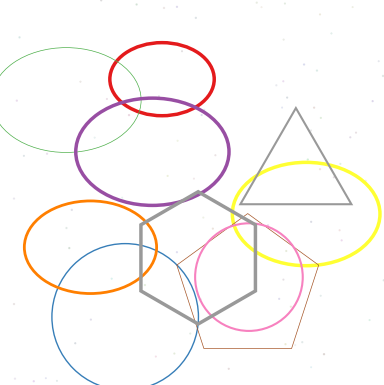[{"shape": "oval", "thickness": 2.5, "radius": 0.68, "center": [0.421, 0.794]}, {"shape": "circle", "thickness": 1, "radius": 0.95, "center": [0.325, 0.177]}, {"shape": "oval", "thickness": 0.5, "radius": 0.97, "center": [0.172, 0.74]}, {"shape": "oval", "thickness": 2.5, "radius": 1.0, "center": [0.396, 0.606]}, {"shape": "oval", "thickness": 2, "radius": 0.86, "center": [0.235, 0.358]}, {"shape": "oval", "thickness": 2.5, "radius": 0.96, "center": [0.795, 0.444]}, {"shape": "pentagon", "thickness": 0.5, "radius": 0.97, "center": [0.643, 0.252]}, {"shape": "circle", "thickness": 1.5, "radius": 0.7, "center": [0.647, 0.28]}, {"shape": "hexagon", "thickness": 2.5, "radius": 0.86, "center": [0.515, 0.33]}, {"shape": "triangle", "thickness": 1.5, "radius": 0.83, "center": [0.769, 0.553]}]